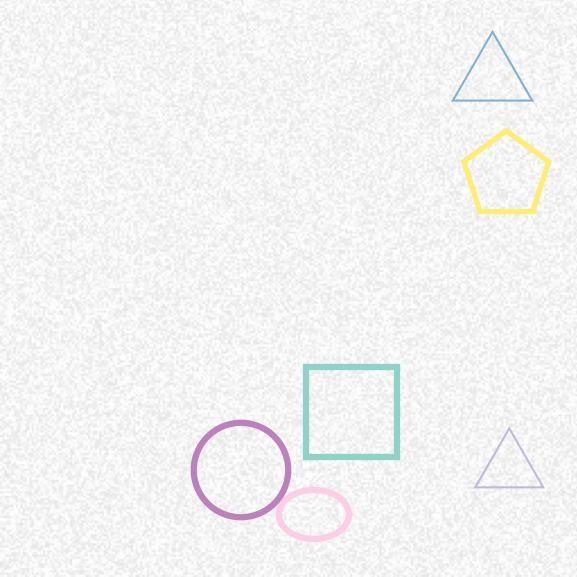[{"shape": "square", "thickness": 3, "radius": 0.39, "center": [0.609, 0.286]}, {"shape": "triangle", "thickness": 1, "radius": 0.34, "center": [0.882, 0.189]}, {"shape": "triangle", "thickness": 1, "radius": 0.4, "center": [0.853, 0.865]}, {"shape": "oval", "thickness": 3, "radius": 0.3, "center": [0.544, 0.108]}, {"shape": "circle", "thickness": 3, "radius": 0.41, "center": [0.417, 0.185]}, {"shape": "pentagon", "thickness": 2.5, "radius": 0.39, "center": [0.877, 0.695]}]